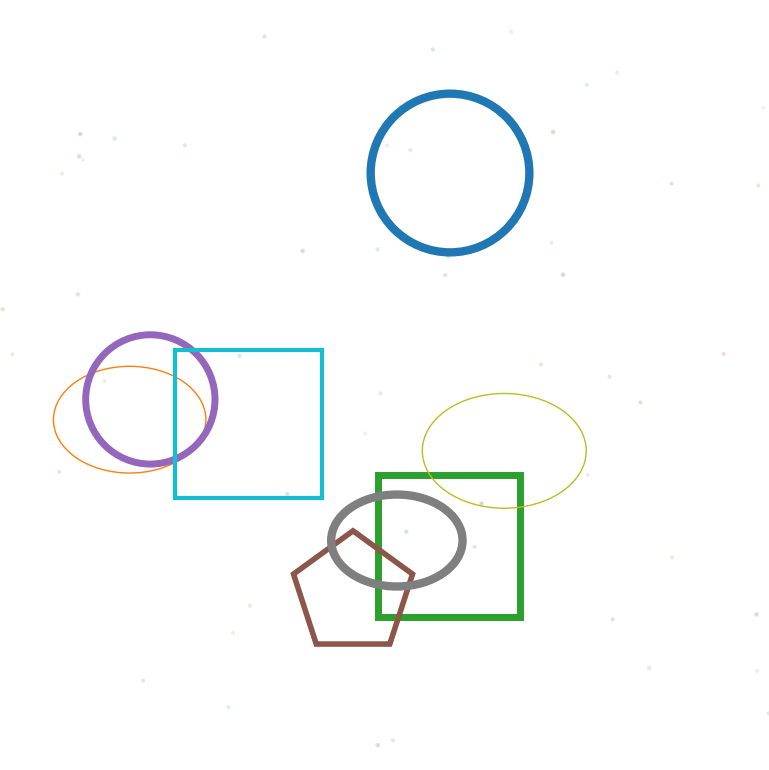[{"shape": "circle", "thickness": 3, "radius": 0.52, "center": [0.584, 0.775]}, {"shape": "oval", "thickness": 0.5, "radius": 0.5, "center": [0.168, 0.455]}, {"shape": "square", "thickness": 2.5, "radius": 0.46, "center": [0.583, 0.291]}, {"shape": "circle", "thickness": 2.5, "radius": 0.42, "center": [0.195, 0.481]}, {"shape": "pentagon", "thickness": 2, "radius": 0.41, "center": [0.458, 0.229]}, {"shape": "oval", "thickness": 3, "radius": 0.43, "center": [0.515, 0.298]}, {"shape": "oval", "thickness": 0.5, "radius": 0.53, "center": [0.655, 0.414]}, {"shape": "square", "thickness": 1.5, "radius": 0.48, "center": [0.323, 0.449]}]